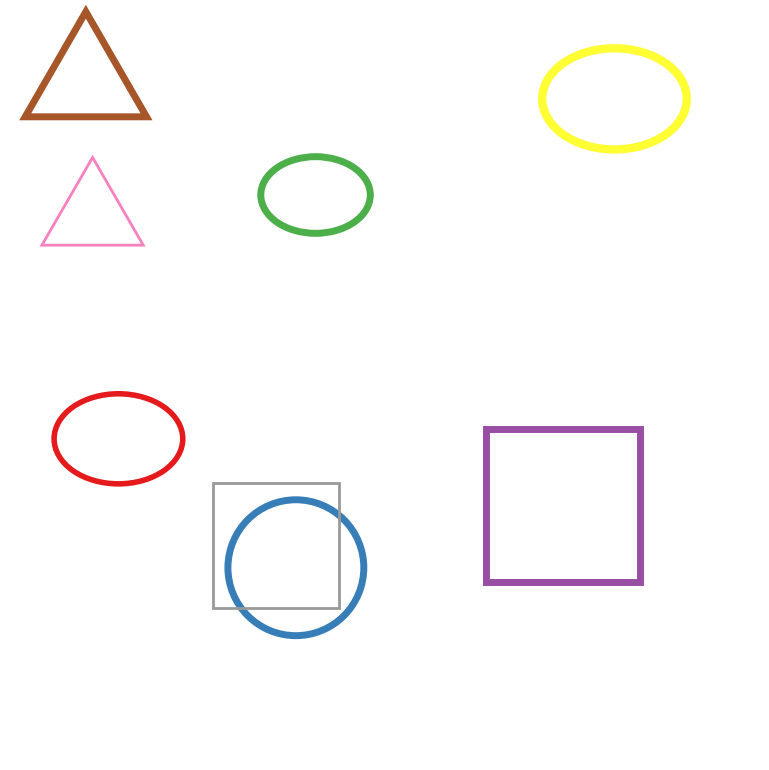[{"shape": "oval", "thickness": 2, "radius": 0.42, "center": [0.154, 0.43]}, {"shape": "circle", "thickness": 2.5, "radius": 0.44, "center": [0.384, 0.263]}, {"shape": "oval", "thickness": 2.5, "radius": 0.36, "center": [0.41, 0.747]}, {"shape": "square", "thickness": 2.5, "radius": 0.5, "center": [0.731, 0.344]}, {"shape": "oval", "thickness": 3, "radius": 0.47, "center": [0.798, 0.872]}, {"shape": "triangle", "thickness": 2.5, "radius": 0.45, "center": [0.112, 0.894]}, {"shape": "triangle", "thickness": 1, "radius": 0.38, "center": [0.12, 0.72]}, {"shape": "square", "thickness": 1, "radius": 0.41, "center": [0.359, 0.291]}]